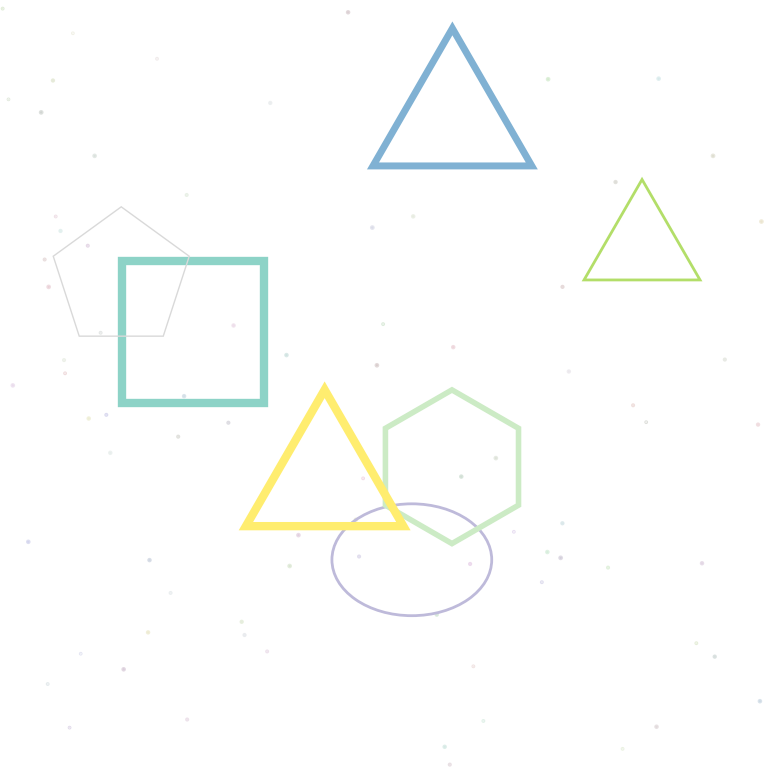[{"shape": "square", "thickness": 3, "radius": 0.46, "center": [0.251, 0.569]}, {"shape": "oval", "thickness": 1, "radius": 0.52, "center": [0.535, 0.273]}, {"shape": "triangle", "thickness": 2.5, "radius": 0.6, "center": [0.588, 0.844]}, {"shape": "triangle", "thickness": 1, "radius": 0.43, "center": [0.834, 0.68]}, {"shape": "pentagon", "thickness": 0.5, "radius": 0.46, "center": [0.157, 0.639]}, {"shape": "hexagon", "thickness": 2, "radius": 0.5, "center": [0.587, 0.394]}, {"shape": "triangle", "thickness": 3, "radius": 0.59, "center": [0.422, 0.376]}]